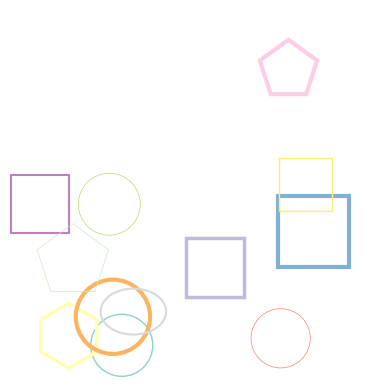[{"shape": "circle", "thickness": 1, "radius": 0.4, "center": [0.316, 0.103]}, {"shape": "hexagon", "thickness": 2.5, "radius": 0.42, "center": [0.179, 0.128]}, {"shape": "square", "thickness": 2.5, "radius": 0.38, "center": [0.559, 0.305]}, {"shape": "circle", "thickness": 0.5, "radius": 0.38, "center": [0.729, 0.121]}, {"shape": "square", "thickness": 3, "radius": 0.46, "center": [0.815, 0.398]}, {"shape": "circle", "thickness": 3, "radius": 0.48, "center": [0.293, 0.177]}, {"shape": "circle", "thickness": 0.5, "radius": 0.4, "center": [0.284, 0.47]}, {"shape": "pentagon", "thickness": 3, "radius": 0.39, "center": [0.749, 0.819]}, {"shape": "oval", "thickness": 1.5, "radius": 0.43, "center": [0.346, 0.191]}, {"shape": "square", "thickness": 1.5, "radius": 0.38, "center": [0.104, 0.471]}, {"shape": "pentagon", "thickness": 0.5, "radius": 0.49, "center": [0.189, 0.321]}, {"shape": "square", "thickness": 1, "radius": 0.34, "center": [0.793, 0.522]}]